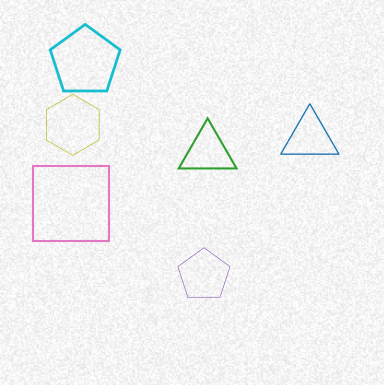[{"shape": "triangle", "thickness": 1, "radius": 0.44, "center": [0.805, 0.643]}, {"shape": "triangle", "thickness": 1.5, "radius": 0.43, "center": [0.539, 0.606]}, {"shape": "pentagon", "thickness": 0.5, "radius": 0.36, "center": [0.53, 0.285]}, {"shape": "square", "thickness": 1.5, "radius": 0.49, "center": [0.184, 0.472]}, {"shape": "hexagon", "thickness": 0.5, "radius": 0.4, "center": [0.189, 0.676]}, {"shape": "pentagon", "thickness": 2, "radius": 0.48, "center": [0.221, 0.841]}]